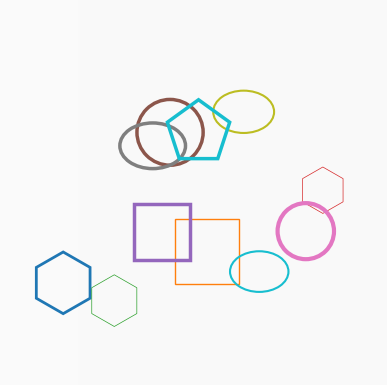[{"shape": "hexagon", "thickness": 2, "radius": 0.4, "center": [0.163, 0.265]}, {"shape": "square", "thickness": 1, "radius": 0.42, "center": [0.534, 0.347]}, {"shape": "hexagon", "thickness": 0.5, "radius": 0.34, "center": [0.295, 0.219]}, {"shape": "hexagon", "thickness": 0.5, "radius": 0.3, "center": [0.833, 0.506]}, {"shape": "square", "thickness": 2.5, "radius": 0.36, "center": [0.417, 0.397]}, {"shape": "circle", "thickness": 2.5, "radius": 0.43, "center": [0.439, 0.656]}, {"shape": "circle", "thickness": 3, "radius": 0.36, "center": [0.789, 0.4]}, {"shape": "oval", "thickness": 2.5, "radius": 0.42, "center": [0.394, 0.621]}, {"shape": "oval", "thickness": 1.5, "radius": 0.39, "center": [0.629, 0.71]}, {"shape": "oval", "thickness": 1.5, "radius": 0.38, "center": [0.669, 0.295]}, {"shape": "pentagon", "thickness": 2.5, "radius": 0.42, "center": [0.512, 0.656]}]